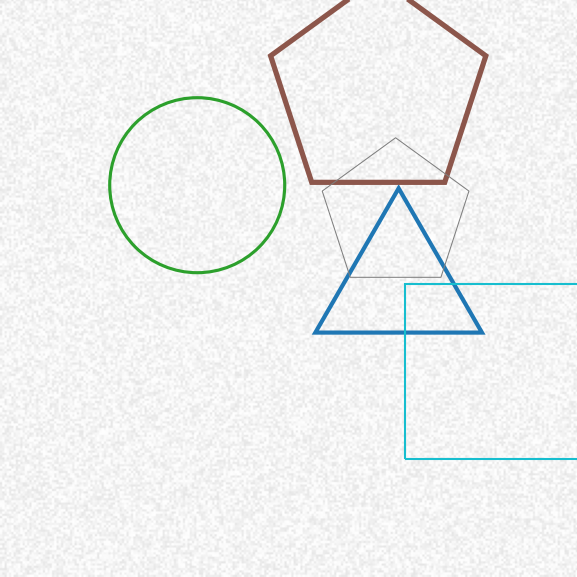[{"shape": "triangle", "thickness": 2, "radius": 0.83, "center": [0.69, 0.507]}, {"shape": "circle", "thickness": 1.5, "radius": 0.76, "center": [0.342, 0.678]}, {"shape": "pentagon", "thickness": 2.5, "radius": 0.98, "center": [0.655, 0.842]}, {"shape": "pentagon", "thickness": 0.5, "radius": 0.67, "center": [0.685, 0.627]}, {"shape": "square", "thickness": 1, "radius": 0.76, "center": [0.852, 0.356]}]